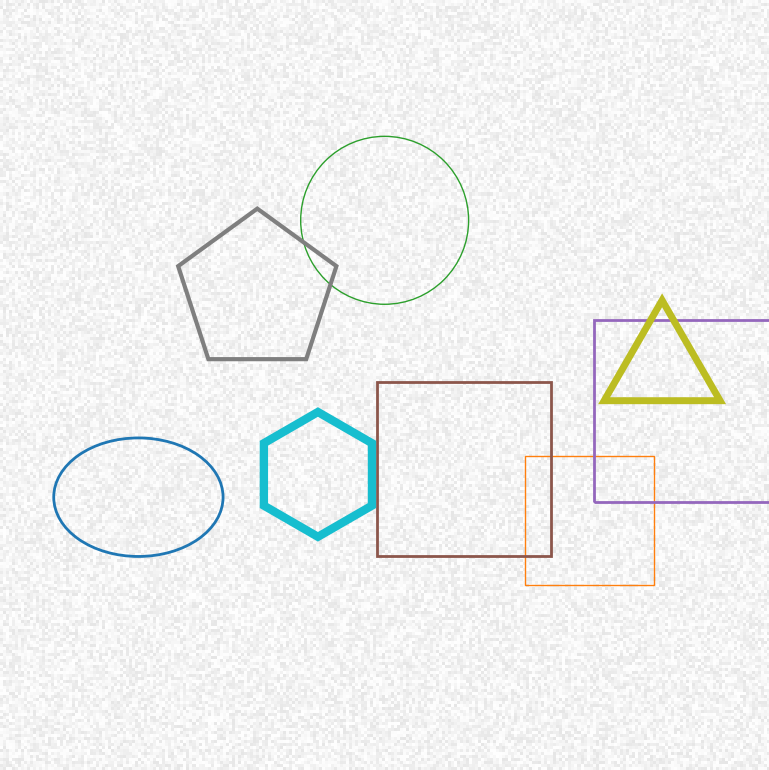[{"shape": "oval", "thickness": 1, "radius": 0.55, "center": [0.18, 0.354]}, {"shape": "square", "thickness": 0.5, "radius": 0.42, "center": [0.766, 0.324]}, {"shape": "circle", "thickness": 0.5, "radius": 0.55, "center": [0.5, 0.714]}, {"shape": "square", "thickness": 1, "radius": 0.59, "center": [0.889, 0.466]}, {"shape": "square", "thickness": 1, "radius": 0.57, "center": [0.603, 0.39]}, {"shape": "pentagon", "thickness": 1.5, "radius": 0.54, "center": [0.334, 0.621]}, {"shape": "triangle", "thickness": 2.5, "radius": 0.43, "center": [0.86, 0.523]}, {"shape": "hexagon", "thickness": 3, "radius": 0.41, "center": [0.413, 0.384]}]